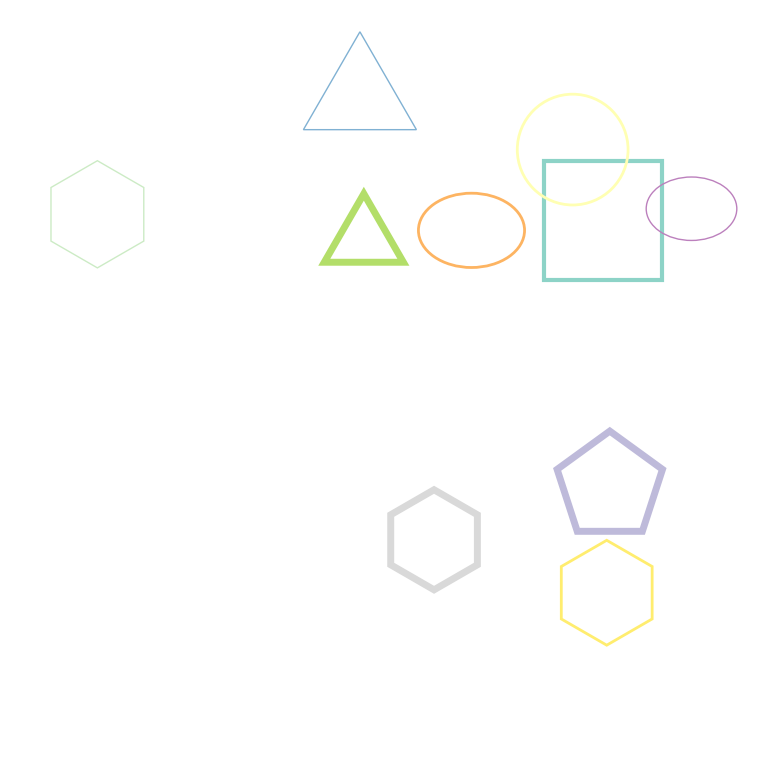[{"shape": "square", "thickness": 1.5, "radius": 0.38, "center": [0.784, 0.714]}, {"shape": "circle", "thickness": 1, "radius": 0.36, "center": [0.744, 0.806]}, {"shape": "pentagon", "thickness": 2.5, "radius": 0.36, "center": [0.792, 0.368]}, {"shape": "triangle", "thickness": 0.5, "radius": 0.42, "center": [0.467, 0.874]}, {"shape": "oval", "thickness": 1, "radius": 0.34, "center": [0.612, 0.701]}, {"shape": "triangle", "thickness": 2.5, "radius": 0.3, "center": [0.473, 0.689]}, {"shape": "hexagon", "thickness": 2.5, "radius": 0.32, "center": [0.564, 0.299]}, {"shape": "oval", "thickness": 0.5, "radius": 0.29, "center": [0.898, 0.729]}, {"shape": "hexagon", "thickness": 0.5, "radius": 0.35, "center": [0.126, 0.722]}, {"shape": "hexagon", "thickness": 1, "radius": 0.34, "center": [0.788, 0.23]}]